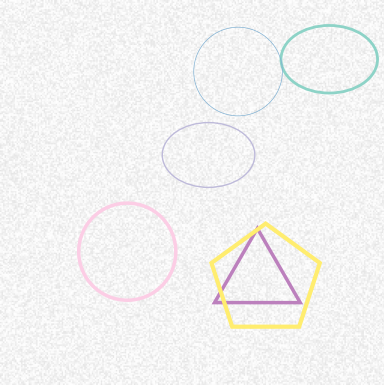[{"shape": "oval", "thickness": 2, "radius": 0.63, "center": [0.855, 0.846]}, {"shape": "oval", "thickness": 1, "radius": 0.6, "center": [0.542, 0.597]}, {"shape": "circle", "thickness": 0.5, "radius": 0.58, "center": [0.618, 0.814]}, {"shape": "circle", "thickness": 2.5, "radius": 0.63, "center": [0.331, 0.346]}, {"shape": "triangle", "thickness": 2.5, "radius": 0.64, "center": [0.669, 0.278]}, {"shape": "pentagon", "thickness": 3, "radius": 0.74, "center": [0.69, 0.271]}]